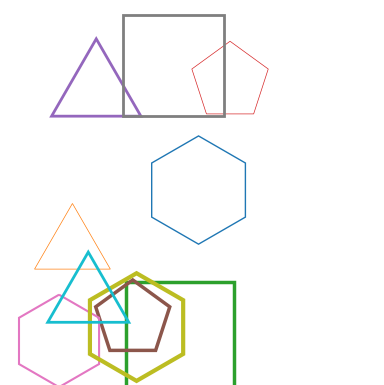[{"shape": "hexagon", "thickness": 1, "radius": 0.7, "center": [0.516, 0.506]}, {"shape": "triangle", "thickness": 0.5, "radius": 0.57, "center": [0.188, 0.358]}, {"shape": "square", "thickness": 2.5, "radius": 0.7, "center": [0.467, 0.126]}, {"shape": "pentagon", "thickness": 0.5, "radius": 0.52, "center": [0.598, 0.789]}, {"shape": "triangle", "thickness": 2, "radius": 0.67, "center": [0.25, 0.765]}, {"shape": "pentagon", "thickness": 2.5, "radius": 0.51, "center": [0.345, 0.172]}, {"shape": "hexagon", "thickness": 1.5, "radius": 0.6, "center": [0.153, 0.114]}, {"shape": "square", "thickness": 2, "radius": 0.66, "center": [0.45, 0.829]}, {"shape": "hexagon", "thickness": 3, "radius": 0.7, "center": [0.355, 0.15]}, {"shape": "triangle", "thickness": 2, "radius": 0.61, "center": [0.229, 0.224]}]